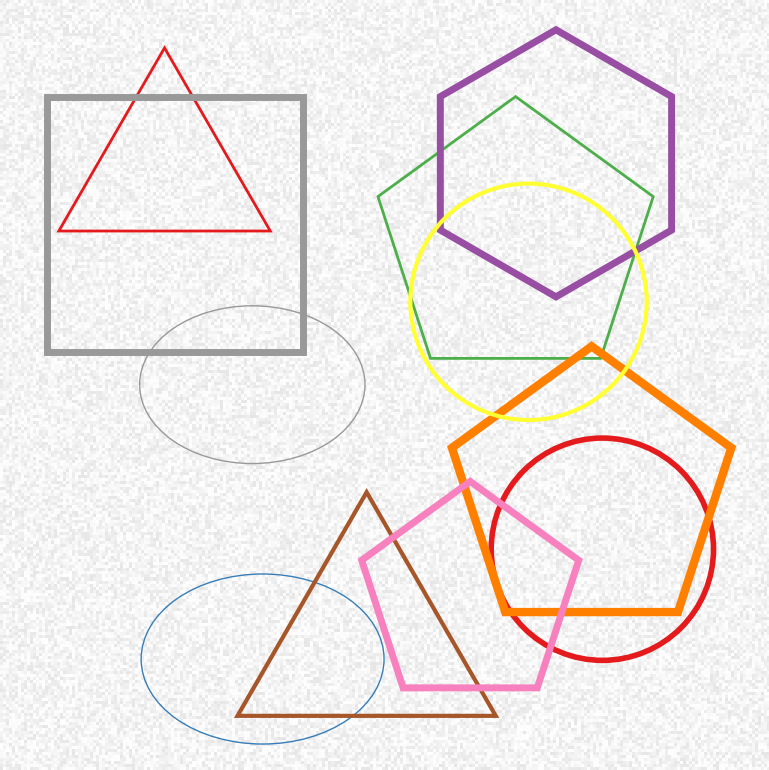[{"shape": "triangle", "thickness": 1, "radius": 0.79, "center": [0.214, 0.779]}, {"shape": "circle", "thickness": 2, "radius": 0.72, "center": [0.782, 0.287]}, {"shape": "oval", "thickness": 0.5, "radius": 0.79, "center": [0.341, 0.144]}, {"shape": "pentagon", "thickness": 1, "radius": 0.94, "center": [0.67, 0.687]}, {"shape": "hexagon", "thickness": 2.5, "radius": 0.87, "center": [0.722, 0.788]}, {"shape": "pentagon", "thickness": 3, "radius": 0.95, "center": [0.768, 0.359]}, {"shape": "circle", "thickness": 1.5, "radius": 0.77, "center": [0.686, 0.608]}, {"shape": "triangle", "thickness": 1.5, "radius": 0.97, "center": [0.476, 0.167]}, {"shape": "pentagon", "thickness": 2.5, "radius": 0.74, "center": [0.611, 0.227]}, {"shape": "square", "thickness": 2.5, "radius": 0.83, "center": [0.227, 0.708]}, {"shape": "oval", "thickness": 0.5, "radius": 0.73, "center": [0.328, 0.5]}]